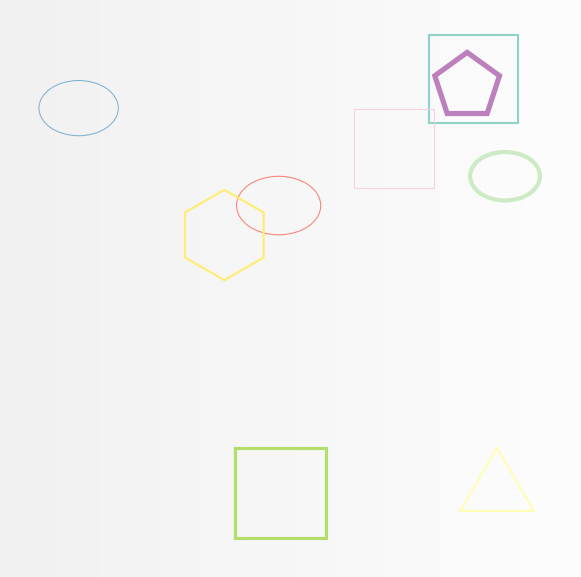[{"shape": "square", "thickness": 1, "radius": 0.38, "center": [0.815, 0.862]}, {"shape": "triangle", "thickness": 1, "radius": 0.36, "center": [0.855, 0.151]}, {"shape": "oval", "thickness": 0.5, "radius": 0.36, "center": [0.479, 0.643]}, {"shape": "oval", "thickness": 0.5, "radius": 0.34, "center": [0.135, 0.812]}, {"shape": "square", "thickness": 1.5, "radius": 0.39, "center": [0.482, 0.146]}, {"shape": "square", "thickness": 0.5, "radius": 0.34, "center": [0.678, 0.742]}, {"shape": "pentagon", "thickness": 2.5, "radius": 0.29, "center": [0.804, 0.85]}, {"shape": "oval", "thickness": 2, "radius": 0.3, "center": [0.869, 0.694]}, {"shape": "hexagon", "thickness": 1, "radius": 0.39, "center": [0.386, 0.592]}]